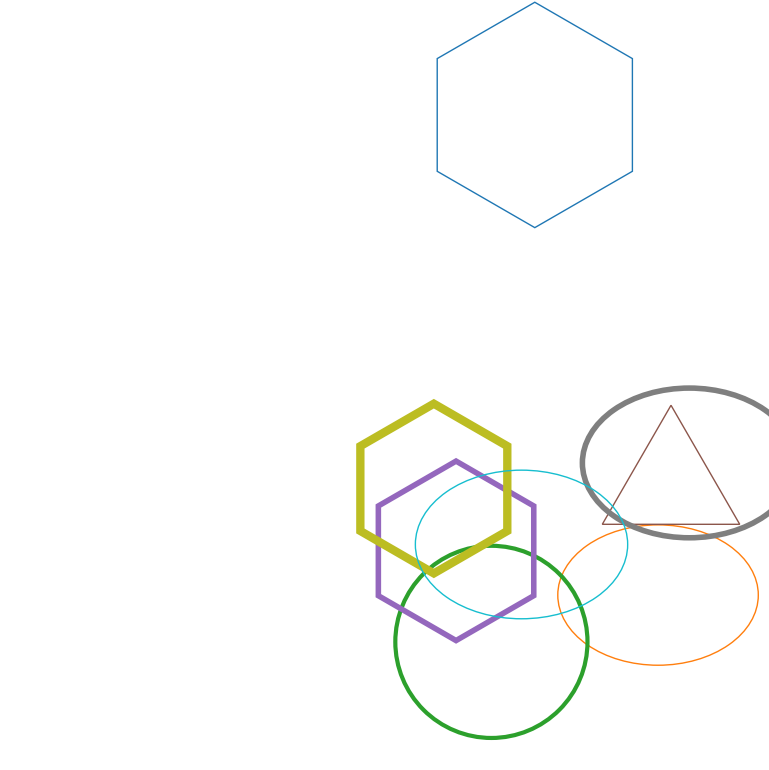[{"shape": "hexagon", "thickness": 0.5, "radius": 0.73, "center": [0.695, 0.851]}, {"shape": "oval", "thickness": 0.5, "radius": 0.65, "center": [0.855, 0.227]}, {"shape": "circle", "thickness": 1.5, "radius": 0.62, "center": [0.638, 0.166]}, {"shape": "hexagon", "thickness": 2, "radius": 0.58, "center": [0.592, 0.285]}, {"shape": "triangle", "thickness": 0.5, "radius": 0.52, "center": [0.871, 0.371]}, {"shape": "oval", "thickness": 2, "radius": 0.69, "center": [0.895, 0.399]}, {"shape": "hexagon", "thickness": 3, "radius": 0.55, "center": [0.563, 0.366]}, {"shape": "oval", "thickness": 0.5, "radius": 0.69, "center": [0.677, 0.293]}]